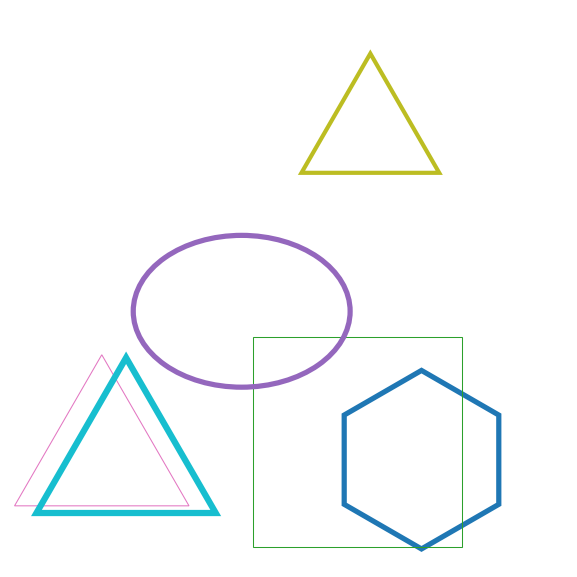[{"shape": "hexagon", "thickness": 2.5, "radius": 0.77, "center": [0.73, 0.203]}, {"shape": "square", "thickness": 0.5, "radius": 0.91, "center": [0.619, 0.234]}, {"shape": "oval", "thickness": 2.5, "radius": 0.94, "center": [0.419, 0.46]}, {"shape": "triangle", "thickness": 0.5, "radius": 0.87, "center": [0.176, 0.21]}, {"shape": "triangle", "thickness": 2, "radius": 0.69, "center": [0.641, 0.769]}, {"shape": "triangle", "thickness": 3, "radius": 0.9, "center": [0.218, 0.2]}]